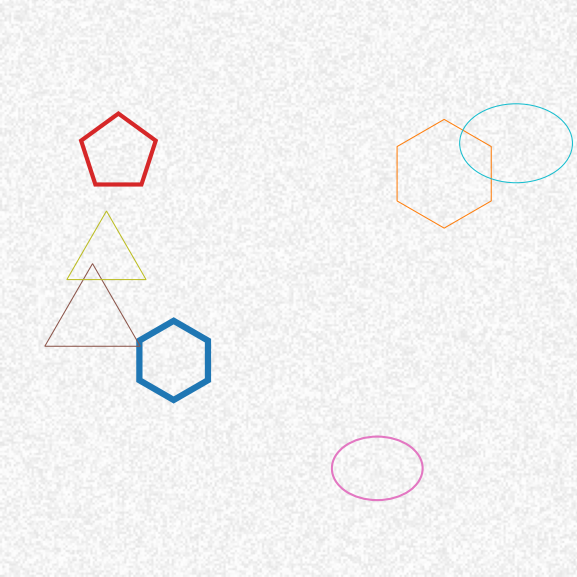[{"shape": "hexagon", "thickness": 3, "radius": 0.34, "center": [0.301, 0.375]}, {"shape": "hexagon", "thickness": 0.5, "radius": 0.47, "center": [0.769, 0.698]}, {"shape": "pentagon", "thickness": 2, "radius": 0.34, "center": [0.205, 0.735]}, {"shape": "triangle", "thickness": 0.5, "radius": 0.48, "center": [0.16, 0.447]}, {"shape": "oval", "thickness": 1, "radius": 0.39, "center": [0.653, 0.188]}, {"shape": "triangle", "thickness": 0.5, "radius": 0.4, "center": [0.184, 0.555]}, {"shape": "oval", "thickness": 0.5, "radius": 0.49, "center": [0.894, 0.751]}]